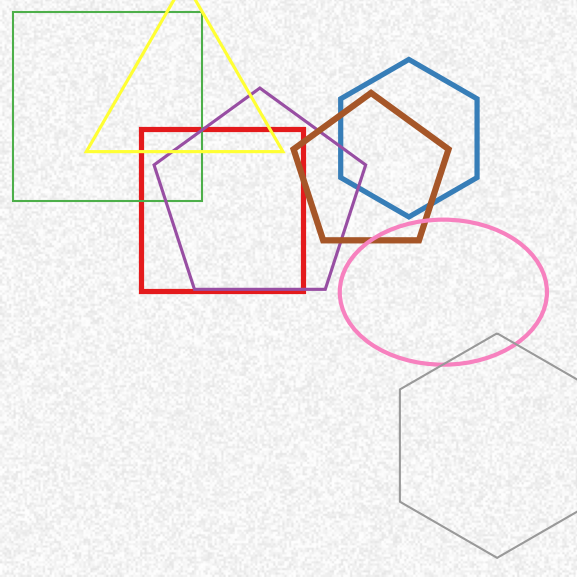[{"shape": "square", "thickness": 2.5, "radius": 0.7, "center": [0.384, 0.636]}, {"shape": "hexagon", "thickness": 2.5, "radius": 0.68, "center": [0.708, 0.76]}, {"shape": "square", "thickness": 1, "radius": 0.82, "center": [0.186, 0.815]}, {"shape": "pentagon", "thickness": 1.5, "radius": 0.96, "center": [0.45, 0.654]}, {"shape": "triangle", "thickness": 1.5, "radius": 0.98, "center": [0.32, 0.835]}, {"shape": "pentagon", "thickness": 3, "radius": 0.71, "center": [0.643, 0.697]}, {"shape": "oval", "thickness": 2, "radius": 0.9, "center": [0.768, 0.493]}, {"shape": "hexagon", "thickness": 1, "radius": 0.97, "center": [0.861, 0.228]}]